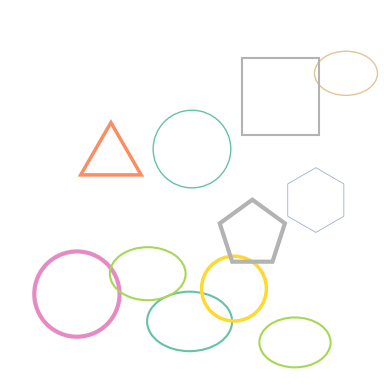[{"shape": "circle", "thickness": 1, "radius": 0.5, "center": [0.499, 0.613]}, {"shape": "oval", "thickness": 1.5, "radius": 0.55, "center": [0.492, 0.165]}, {"shape": "triangle", "thickness": 2.5, "radius": 0.45, "center": [0.288, 0.591]}, {"shape": "hexagon", "thickness": 0.5, "radius": 0.42, "center": [0.82, 0.48]}, {"shape": "circle", "thickness": 3, "radius": 0.55, "center": [0.2, 0.236]}, {"shape": "oval", "thickness": 1.5, "radius": 0.49, "center": [0.384, 0.289]}, {"shape": "oval", "thickness": 1.5, "radius": 0.46, "center": [0.766, 0.111]}, {"shape": "circle", "thickness": 2.5, "radius": 0.42, "center": [0.608, 0.25]}, {"shape": "oval", "thickness": 1, "radius": 0.41, "center": [0.899, 0.81]}, {"shape": "pentagon", "thickness": 3, "radius": 0.45, "center": [0.655, 0.392]}, {"shape": "square", "thickness": 1.5, "radius": 0.5, "center": [0.728, 0.749]}]